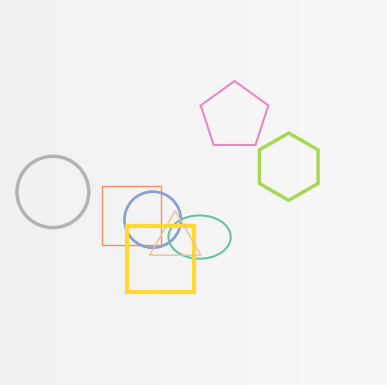[{"shape": "oval", "thickness": 1.5, "radius": 0.4, "center": [0.515, 0.384]}, {"shape": "square", "thickness": 1, "radius": 0.38, "center": [0.34, 0.44]}, {"shape": "circle", "thickness": 2, "radius": 0.36, "center": [0.394, 0.429]}, {"shape": "pentagon", "thickness": 1.5, "radius": 0.46, "center": [0.605, 0.698]}, {"shape": "hexagon", "thickness": 2.5, "radius": 0.44, "center": [0.745, 0.567]}, {"shape": "square", "thickness": 3, "radius": 0.43, "center": [0.414, 0.326]}, {"shape": "triangle", "thickness": 1, "radius": 0.38, "center": [0.452, 0.375]}, {"shape": "circle", "thickness": 2.5, "radius": 0.46, "center": [0.136, 0.501]}]